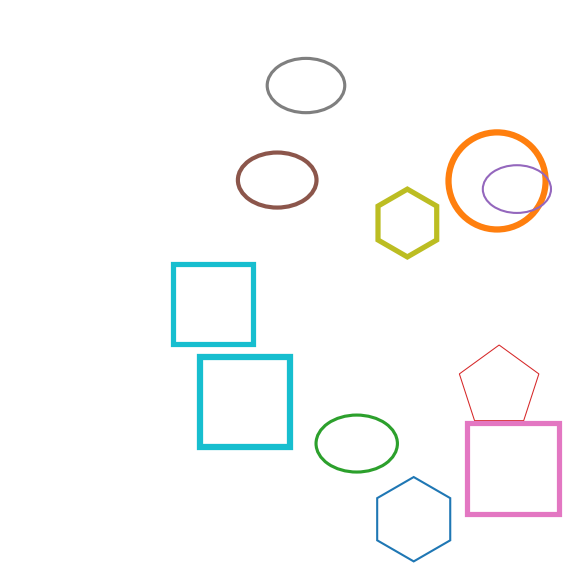[{"shape": "hexagon", "thickness": 1, "radius": 0.37, "center": [0.716, 0.1]}, {"shape": "circle", "thickness": 3, "radius": 0.42, "center": [0.861, 0.686]}, {"shape": "oval", "thickness": 1.5, "radius": 0.35, "center": [0.618, 0.231]}, {"shape": "pentagon", "thickness": 0.5, "radius": 0.36, "center": [0.864, 0.329]}, {"shape": "oval", "thickness": 1, "radius": 0.3, "center": [0.895, 0.672]}, {"shape": "oval", "thickness": 2, "radius": 0.34, "center": [0.48, 0.687]}, {"shape": "square", "thickness": 2.5, "radius": 0.4, "center": [0.888, 0.188]}, {"shape": "oval", "thickness": 1.5, "radius": 0.34, "center": [0.53, 0.851]}, {"shape": "hexagon", "thickness": 2.5, "radius": 0.29, "center": [0.705, 0.613]}, {"shape": "square", "thickness": 2.5, "radius": 0.35, "center": [0.369, 0.473]}, {"shape": "square", "thickness": 3, "radius": 0.39, "center": [0.425, 0.302]}]